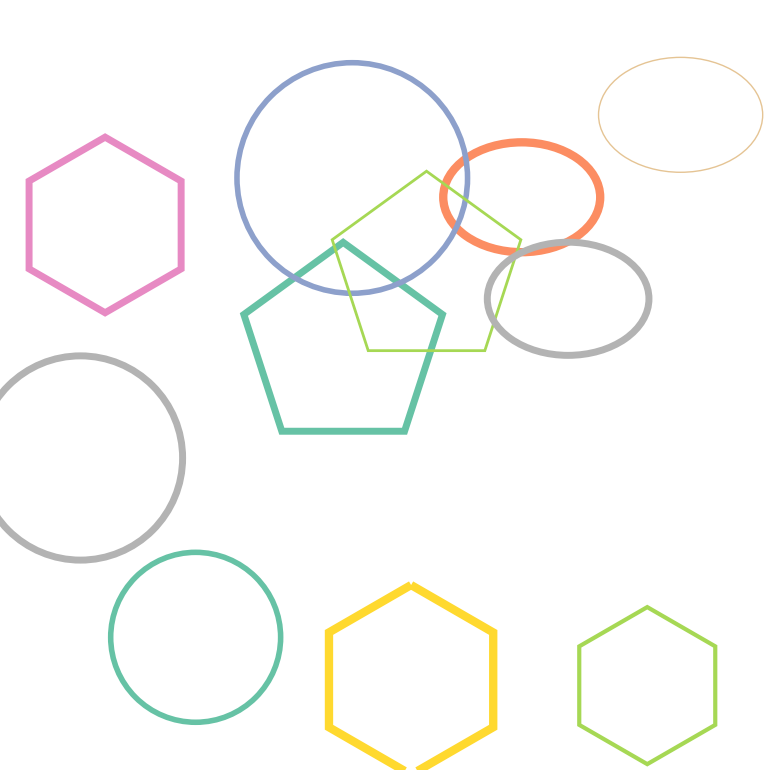[{"shape": "pentagon", "thickness": 2.5, "radius": 0.68, "center": [0.446, 0.55]}, {"shape": "circle", "thickness": 2, "radius": 0.55, "center": [0.254, 0.172]}, {"shape": "oval", "thickness": 3, "radius": 0.51, "center": [0.678, 0.744]}, {"shape": "circle", "thickness": 2, "radius": 0.75, "center": [0.457, 0.769]}, {"shape": "hexagon", "thickness": 2.5, "radius": 0.57, "center": [0.137, 0.708]}, {"shape": "hexagon", "thickness": 1.5, "radius": 0.51, "center": [0.841, 0.11]}, {"shape": "pentagon", "thickness": 1, "radius": 0.64, "center": [0.554, 0.649]}, {"shape": "hexagon", "thickness": 3, "radius": 0.62, "center": [0.534, 0.117]}, {"shape": "oval", "thickness": 0.5, "radius": 0.53, "center": [0.884, 0.851]}, {"shape": "oval", "thickness": 2.5, "radius": 0.52, "center": [0.738, 0.612]}, {"shape": "circle", "thickness": 2.5, "radius": 0.66, "center": [0.105, 0.405]}]